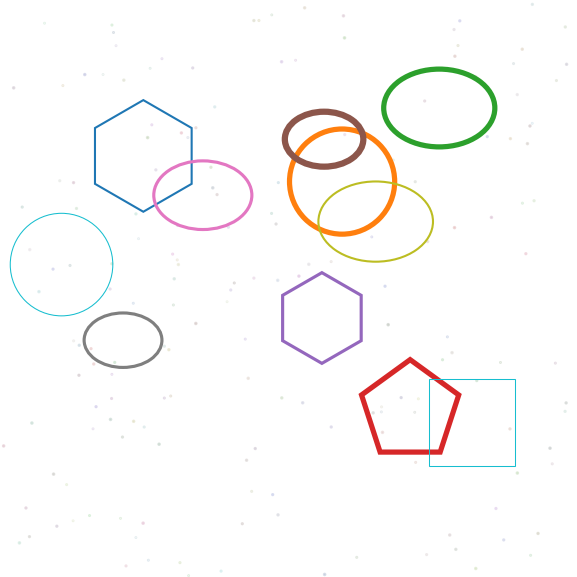[{"shape": "hexagon", "thickness": 1, "radius": 0.48, "center": [0.248, 0.729]}, {"shape": "circle", "thickness": 2.5, "radius": 0.46, "center": [0.592, 0.685]}, {"shape": "oval", "thickness": 2.5, "radius": 0.48, "center": [0.761, 0.812]}, {"shape": "pentagon", "thickness": 2.5, "radius": 0.44, "center": [0.71, 0.288]}, {"shape": "hexagon", "thickness": 1.5, "radius": 0.39, "center": [0.557, 0.448]}, {"shape": "oval", "thickness": 3, "radius": 0.34, "center": [0.561, 0.758]}, {"shape": "oval", "thickness": 1.5, "radius": 0.42, "center": [0.351, 0.661]}, {"shape": "oval", "thickness": 1.5, "radius": 0.34, "center": [0.213, 0.41]}, {"shape": "oval", "thickness": 1, "radius": 0.5, "center": [0.651, 0.615]}, {"shape": "circle", "thickness": 0.5, "radius": 0.44, "center": [0.107, 0.541]}, {"shape": "square", "thickness": 0.5, "radius": 0.37, "center": [0.817, 0.268]}]